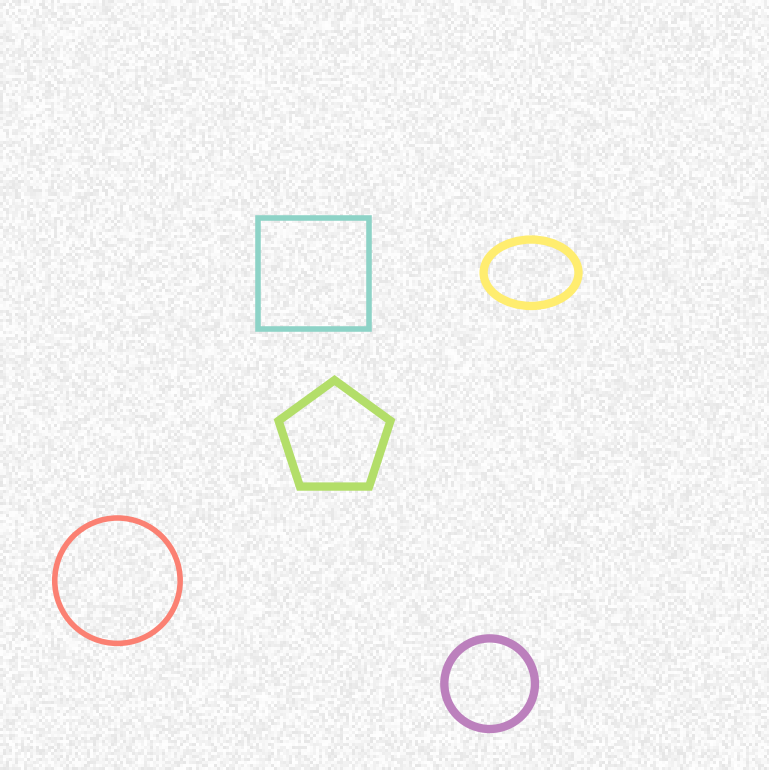[{"shape": "square", "thickness": 2, "radius": 0.36, "center": [0.408, 0.645]}, {"shape": "circle", "thickness": 2, "radius": 0.41, "center": [0.153, 0.246]}, {"shape": "pentagon", "thickness": 3, "radius": 0.38, "center": [0.434, 0.43]}, {"shape": "circle", "thickness": 3, "radius": 0.29, "center": [0.636, 0.112]}, {"shape": "oval", "thickness": 3, "radius": 0.31, "center": [0.69, 0.646]}]